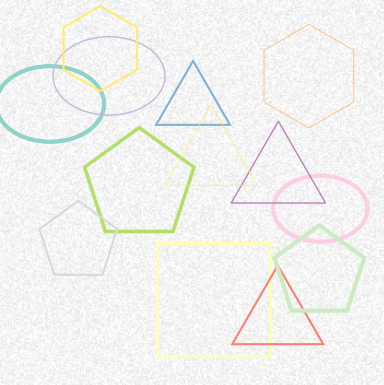[{"shape": "oval", "thickness": 3, "radius": 0.7, "center": [0.13, 0.73]}, {"shape": "square", "thickness": 2, "radius": 0.74, "center": [0.555, 0.222]}, {"shape": "oval", "thickness": 1, "radius": 0.73, "center": [0.283, 0.803]}, {"shape": "triangle", "thickness": 1.5, "radius": 0.68, "center": [0.722, 0.174]}, {"shape": "triangle", "thickness": 1.5, "radius": 0.55, "center": [0.501, 0.731]}, {"shape": "hexagon", "thickness": 0.5, "radius": 0.67, "center": [0.802, 0.802]}, {"shape": "pentagon", "thickness": 2.5, "radius": 0.75, "center": [0.362, 0.519]}, {"shape": "oval", "thickness": 3, "radius": 0.61, "center": [0.832, 0.458]}, {"shape": "pentagon", "thickness": 1.5, "radius": 0.53, "center": [0.204, 0.372]}, {"shape": "triangle", "thickness": 1, "radius": 0.71, "center": [0.723, 0.543]}, {"shape": "pentagon", "thickness": 3, "radius": 0.61, "center": [0.829, 0.292]}, {"shape": "hexagon", "thickness": 1.5, "radius": 0.55, "center": [0.26, 0.874]}, {"shape": "triangle", "thickness": 0.5, "radius": 0.69, "center": [0.548, 0.588]}]